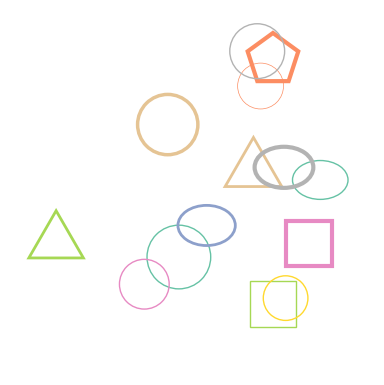[{"shape": "oval", "thickness": 1, "radius": 0.36, "center": [0.832, 0.533]}, {"shape": "circle", "thickness": 1, "radius": 0.41, "center": [0.465, 0.332]}, {"shape": "pentagon", "thickness": 3, "radius": 0.35, "center": [0.709, 0.845]}, {"shape": "circle", "thickness": 0.5, "radius": 0.3, "center": [0.677, 0.777]}, {"shape": "oval", "thickness": 2, "radius": 0.37, "center": [0.537, 0.414]}, {"shape": "square", "thickness": 3, "radius": 0.29, "center": [0.803, 0.368]}, {"shape": "circle", "thickness": 1, "radius": 0.32, "center": [0.375, 0.262]}, {"shape": "triangle", "thickness": 2, "radius": 0.41, "center": [0.146, 0.371]}, {"shape": "square", "thickness": 1, "radius": 0.3, "center": [0.709, 0.211]}, {"shape": "circle", "thickness": 1, "radius": 0.29, "center": [0.742, 0.226]}, {"shape": "circle", "thickness": 2.5, "radius": 0.39, "center": [0.436, 0.676]}, {"shape": "triangle", "thickness": 2, "radius": 0.42, "center": [0.658, 0.558]}, {"shape": "circle", "thickness": 1, "radius": 0.36, "center": [0.668, 0.867]}, {"shape": "oval", "thickness": 3, "radius": 0.38, "center": [0.738, 0.565]}]